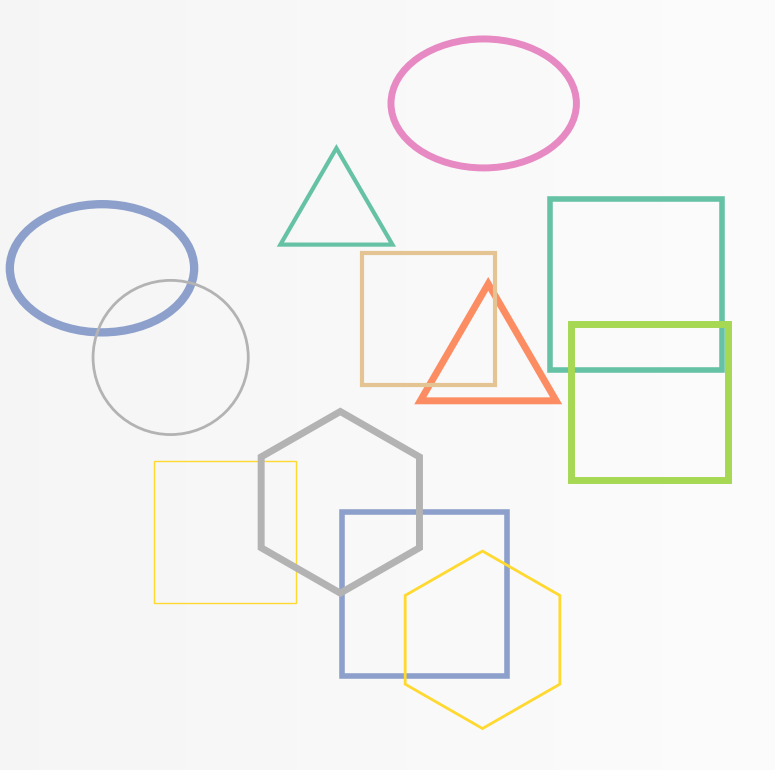[{"shape": "triangle", "thickness": 1.5, "radius": 0.42, "center": [0.434, 0.724]}, {"shape": "square", "thickness": 2, "radius": 0.55, "center": [0.82, 0.631]}, {"shape": "triangle", "thickness": 2.5, "radius": 0.51, "center": [0.63, 0.53]}, {"shape": "square", "thickness": 2, "radius": 0.53, "center": [0.548, 0.229]}, {"shape": "oval", "thickness": 3, "radius": 0.59, "center": [0.132, 0.652]}, {"shape": "oval", "thickness": 2.5, "radius": 0.6, "center": [0.624, 0.866]}, {"shape": "square", "thickness": 2.5, "radius": 0.51, "center": [0.838, 0.478]}, {"shape": "square", "thickness": 0.5, "radius": 0.46, "center": [0.29, 0.309]}, {"shape": "hexagon", "thickness": 1, "radius": 0.58, "center": [0.623, 0.169]}, {"shape": "square", "thickness": 1.5, "radius": 0.43, "center": [0.553, 0.586]}, {"shape": "circle", "thickness": 1, "radius": 0.5, "center": [0.22, 0.536]}, {"shape": "hexagon", "thickness": 2.5, "radius": 0.59, "center": [0.439, 0.348]}]